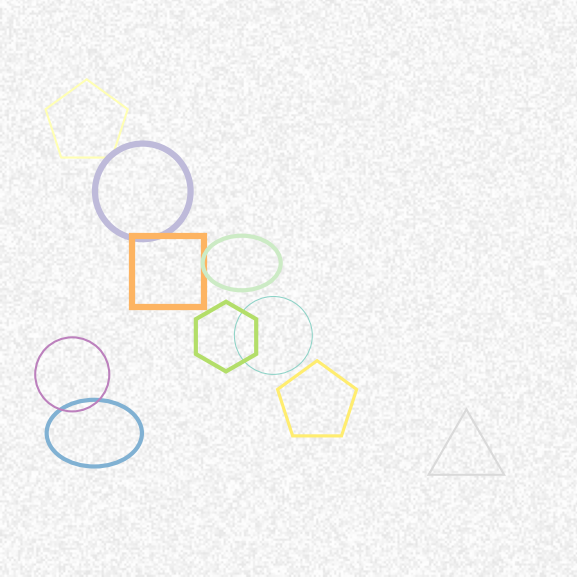[{"shape": "circle", "thickness": 0.5, "radius": 0.34, "center": [0.473, 0.418]}, {"shape": "pentagon", "thickness": 1, "radius": 0.37, "center": [0.15, 0.787]}, {"shape": "circle", "thickness": 3, "radius": 0.41, "center": [0.247, 0.668]}, {"shape": "oval", "thickness": 2, "radius": 0.41, "center": [0.163, 0.249]}, {"shape": "square", "thickness": 3, "radius": 0.31, "center": [0.291, 0.529]}, {"shape": "hexagon", "thickness": 2, "radius": 0.3, "center": [0.391, 0.416]}, {"shape": "triangle", "thickness": 1, "radius": 0.38, "center": [0.808, 0.215]}, {"shape": "circle", "thickness": 1, "radius": 0.32, "center": [0.125, 0.351]}, {"shape": "oval", "thickness": 2, "radius": 0.34, "center": [0.419, 0.544]}, {"shape": "pentagon", "thickness": 1.5, "radius": 0.36, "center": [0.549, 0.303]}]